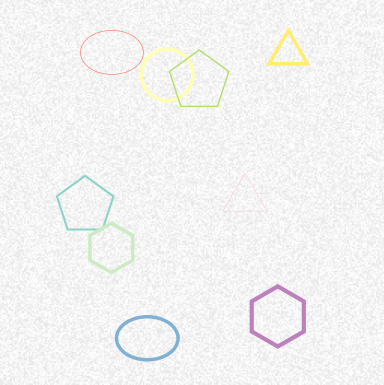[{"shape": "pentagon", "thickness": 1.5, "radius": 0.39, "center": [0.221, 0.466]}, {"shape": "circle", "thickness": 2.5, "radius": 0.34, "center": [0.434, 0.806]}, {"shape": "oval", "thickness": 0.5, "radius": 0.41, "center": [0.291, 0.864]}, {"shape": "oval", "thickness": 2.5, "radius": 0.4, "center": [0.383, 0.121]}, {"shape": "pentagon", "thickness": 1, "radius": 0.41, "center": [0.517, 0.789]}, {"shape": "triangle", "thickness": 0.5, "radius": 0.33, "center": [0.636, 0.485]}, {"shape": "hexagon", "thickness": 3, "radius": 0.39, "center": [0.721, 0.178]}, {"shape": "hexagon", "thickness": 2.5, "radius": 0.32, "center": [0.289, 0.356]}, {"shape": "triangle", "thickness": 2.5, "radius": 0.29, "center": [0.749, 0.863]}]